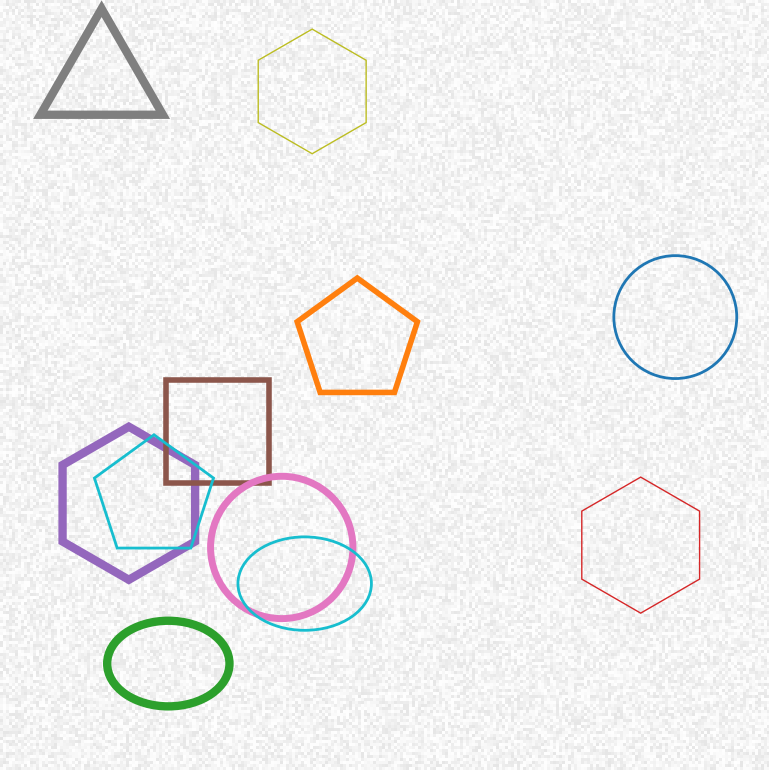[{"shape": "circle", "thickness": 1, "radius": 0.4, "center": [0.877, 0.588]}, {"shape": "pentagon", "thickness": 2, "radius": 0.41, "center": [0.464, 0.557]}, {"shape": "oval", "thickness": 3, "radius": 0.4, "center": [0.219, 0.138]}, {"shape": "hexagon", "thickness": 0.5, "radius": 0.44, "center": [0.832, 0.292]}, {"shape": "hexagon", "thickness": 3, "radius": 0.5, "center": [0.167, 0.346]}, {"shape": "square", "thickness": 2, "radius": 0.33, "center": [0.283, 0.44]}, {"shape": "circle", "thickness": 2.5, "radius": 0.46, "center": [0.366, 0.289]}, {"shape": "triangle", "thickness": 3, "radius": 0.46, "center": [0.132, 0.897]}, {"shape": "hexagon", "thickness": 0.5, "radius": 0.4, "center": [0.405, 0.881]}, {"shape": "oval", "thickness": 1, "radius": 0.43, "center": [0.396, 0.242]}, {"shape": "pentagon", "thickness": 1, "radius": 0.41, "center": [0.2, 0.354]}]